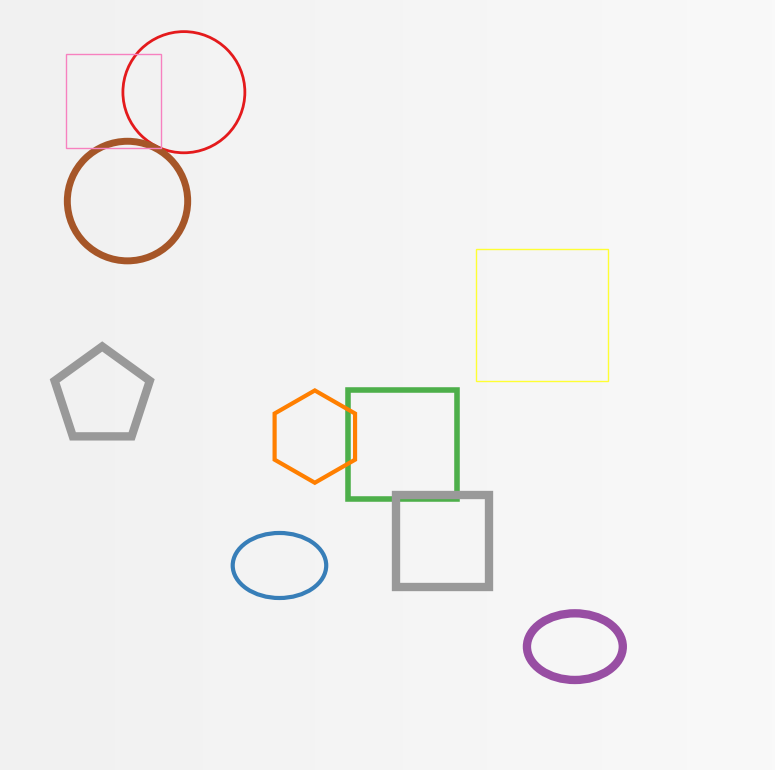[{"shape": "circle", "thickness": 1, "radius": 0.39, "center": [0.237, 0.88]}, {"shape": "oval", "thickness": 1.5, "radius": 0.3, "center": [0.361, 0.266]}, {"shape": "square", "thickness": 2, "radius": 0.35, "center": [0.52, 0.423]}, {"shape": "oval", "thickness": 3, "radius": 0.31, "center": [0.742, 0.16]}, {"shape": "hexagon", "thickness": 1.5, "radius": 0.3, "center": [0.406, 0.433]}, {"shape": "square", "thickness": 0.5, "radius": 0.43, "center": [0.699, 0.591]}, {"shape": "circle", "thickness": 2.5, "radius": 0.39, "center": [0.165, 0.739]}, {"shape": "square", "thickness": 0.5, "radius": 0.31, "center": [0.146, 0.868]}, {"shape": "pentagon", "thickness": 3, "radius": 0.32, "center": [0.132, 0.486]}, {"shape": "square", "thickness": 3, "radius": 0.3, "center": [0.571, 0.297]}]